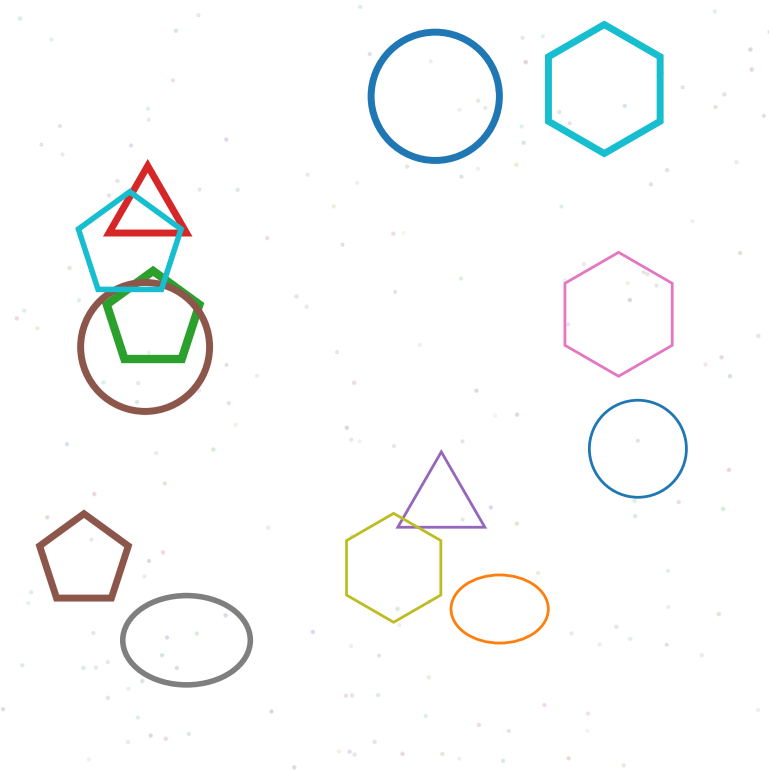[{"shape": "circle", "thickness": 1, "radius": 0.32, "center": [0.828, 0.417]}, {"shape": "circle", "thickness": 2.5, "radius": 0.42, "center": [0.565, 0.875]}, {"shape": "oval", "thickness": 1, "radius": 0.32, "center": [0.649, 0.209]}, {"shape": "pentagon", "thickness": 3, "radius": 0.32, "center": [0.199, 0.585]}, {"shape": "triangle", "thickness": 2.5, "radius": 0.29, "center": [0.192, 0.726]}, {"shape": "triangle", "thickness": 1, "radius": 0.33, "center": [0.573, 0.348]}, {"shape": "circle", "thickness": 2.5, "radius": 0.42, "center": [0.188, 0.549]}, {"shape": "pentagon", "thickness": 2.5, "radius": 0.3, "center": [0.109, 0.272]}, {"shape": "hexagon", "thickness": 1, "radius": 0.4, "center": [0.803, 0.592]}, {"shape": "oval", "thickness": 2, "radius": 0.41, "center": [0.242, 0.169]}, {"shape": "hexagon", "thickness": 1, "radius": 0.35, "center": [0.511, 0.263]}, {"shape": "hexagon", "thickness": 2.5, "radius": 0.42, "center": [0.785, 0.884]}, {"shape": "pentagon", "thickness": 2, "radius": 0.35, "center": [0.169, 0.681]}]